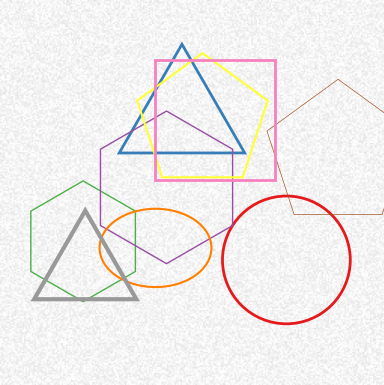[{"shape": "circle", "thickness": 2, "radius": 0.83, "center": [0.744, 0.325]}, {"shape": "triangle", "thickness": 2, "radius": 0.94, "center": [0.473, 0.697]}, {"shape": "hexagon", "thickness": 1, "radius": 0.78, "center": [0.216, 0.373]}, {"shape": "hexagon", "thickness": 1, "radius": 0.99, "center": [0.433, 0.513]}, {"shape": "oval", "thickness": 1.5, "radius": 0.73, "center": [0.404, 0.356]}, {"shape": "pentagon", "thickness": 1.5, "radius": 0.89, "center": [0.526, 0.684]}, {"shape": "pentagon", "thickness": 0.5, "radius": 0.97, "center": [0.878, 0.6]}, {"shape": "square", "thickness": 2, "radius": 0.78, "center": [0.559, 0.688]}, {"shape": "triangle", "thickness": 3, "radius": 0.77, "center": [0.221, 0.299]}]